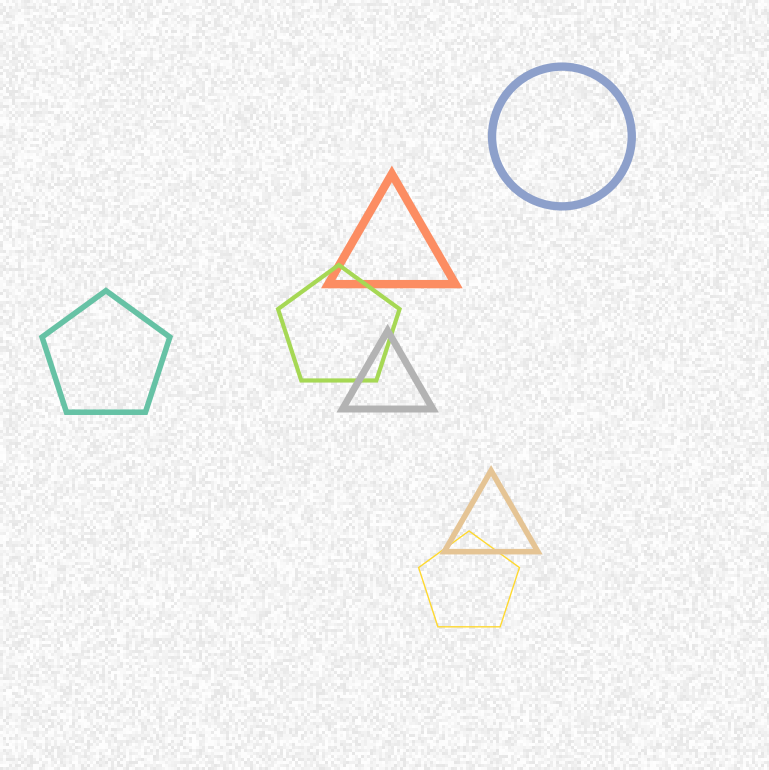[{"shape": "pentagon", "thickness": 2, "radius": 0.44, "center": [0.138, 0.535]}, {"shape": "triangle", "thickness": 3, "radius": 0.48, "center": [0.509, 0.679]}, {"shape": "circle", "thickness": 3, "radius": 0.45, "center": [0.73, 0.823]}, {"shape": "pentagon", "thickness": 1.5, "radius": 0.41, "center": [0.44, 0.573]}, {"shape": "pentagon", "thickness": 0.5, "radius": 0.34, "center": [0.609, 0.242]}, {"shape": "triangle", "thickness": 2, "radius": 0.35, "center": [0.638, 0.319]}, {"shape": "triangle", "thickness": 2.5, "radius": 0.34, "center": [0.503, 0.503]}]